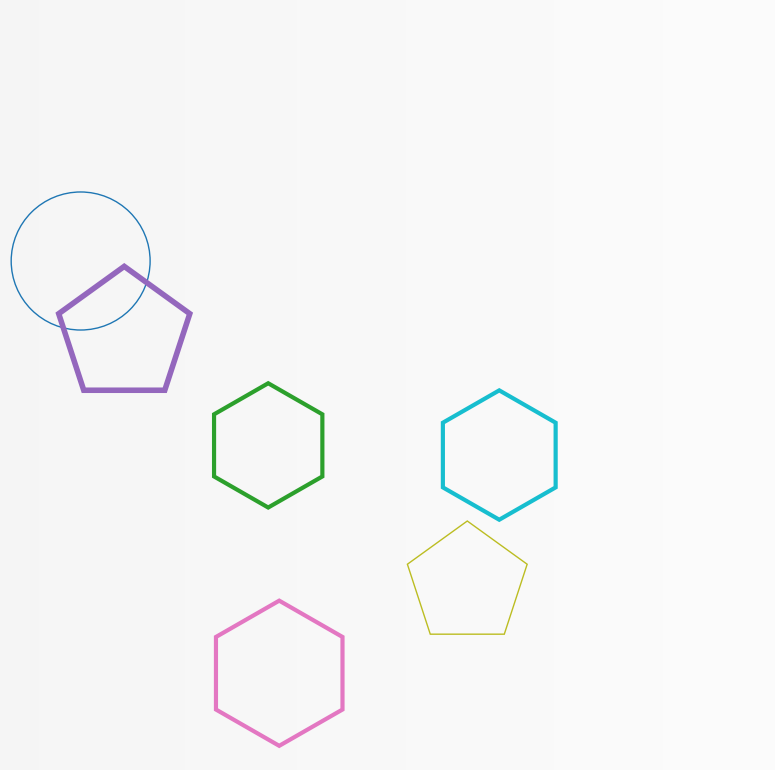[{"shape": "circle", "thickness": 0.5, "radius": 0.45, "center": [0.104, 0.661]}, {"shape": "hexagon", "thickness": 1.5, "radius": 0.4, "center": [0.346, 0.422]}, {"shape": "pentagon", "thickness": 2, "radius": 0.44, "center": [0.16, 0.565]}, {"shape": "hexagon", "thickness": 1.5, "radius": 0.47, "center": [0.36, 0.126]}, {"shape": "pentagon", "thickness": 0.5, "radius": 0.41, "center": [0.603, 0.242]}, {"shape": "hexagon", "thickness": 1.5, "radius": 0.42, "center": [0.644, 0.409]}]